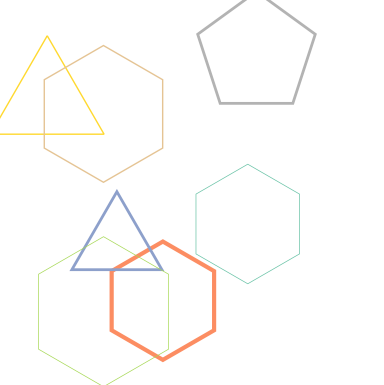[{"shape": "hexagon", "thickness": 0.5, "radius": 0.78, "center": [0.644, 0.418]}, {"shape": "hexagon", "thickness": 3, "radius": 0.77, "center": [0.423, 0.219]}, {"shape": "triangle", "thickness": 2, "radius": 0.68, "center": [0.304, 0.367]}, {"shape": "hexagon", "thickness": 0.5, "radius": 0.97, "center": [0.269, 0.19]}, {"shape": "triangle", "thickness": 1, "radius": 0.85, "center": [0.123, 0.737]}, {"shape": "hexagon", "thickness": 1, "radius": 0.89, "center": [0.269, 0.704]}, {"shape": "pentagon", "thickness": 2, "radius": 0.8, "center": [0.666, 0.861]}]